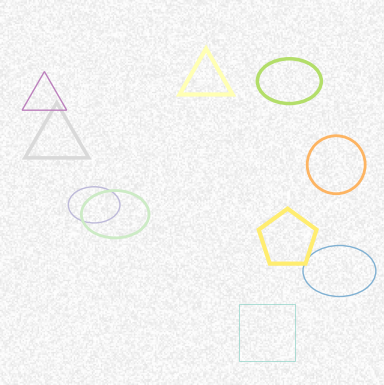[{"shape": "square", "thickness": 0.5, "radius": 0.37, "center": [0.694, 0.136]}, {"shape": "triangle", "thickness": 3, "radius": 0.4, "center": [0.535, 0.794]}, {"shape": "oval", "thickness": 1, "radius": 0.34, "center": [0.244, 0.468]}, {"shape": "oval", "thickness": 1, "radius": 0.47, "center": [0.882, 0.296]}, {"shape": "circle", "thickness": 2, "radius": 0.38, "center": [0.873, 0.572]}, {"shape": "oval", "thickness": 2.5, "radius": 0.42, "center": [0.752, 0.789]}, {"shape": "triangle", "thickness": 2.5, "radius": 0.48, "center": [0.147, 0.638]}, {"shape": "triangle", "thickness": 1, "radius": 0.33, "center": [0.115, 0.747]}, {"shape": "oval", "thickness": 2, "radius": 0.44, "center": [0.299, 0.444]}, {"shape": "pentagon", "thickness": 3, "radius": 0.39, "center": [0.747, 0.379]}]